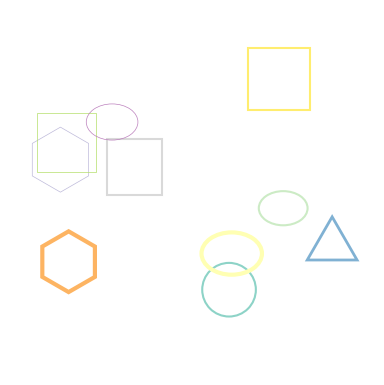[{"shape": "circle", "thickness": 1.5, "radius": 0.35, "center": [0.595, 0.248]}, {"shape": "oval", "thickness": 3, "radius": 0.39, "center": [0.602, 0.341]}, {"shape": "hexagon", "thickness": 0.5, "radius": 0.42, "center": [0.157, 0.585]}, {"shape": "triangle", "thickness": 2, "radius": 0.37, "center": [0.863, 0.362]}, {"shape": "hexagon", "thickness": 3, "radius": 0.39, "center": [0.178, 0.32]}, {"shape": "square", "thickness": 0.5, "radius": 0.39, "center": [0.172, 0.629]}, {"shape": "square", "thickness": 1.5, "radius": 0.36, "center": [0.349, 0.566]}, {"shape": "oval", "thickness": 0.5, "radius": 0.34, "center": [0.291, 0.683]}, {"shape": "oval", "thickness": 1.5, "radius": 0.32, "center": [0.736, 0.459]}, {"shape": "square", "thickness": 1.5, "radius": 0.4, "center": [0.725, 0.794]}]